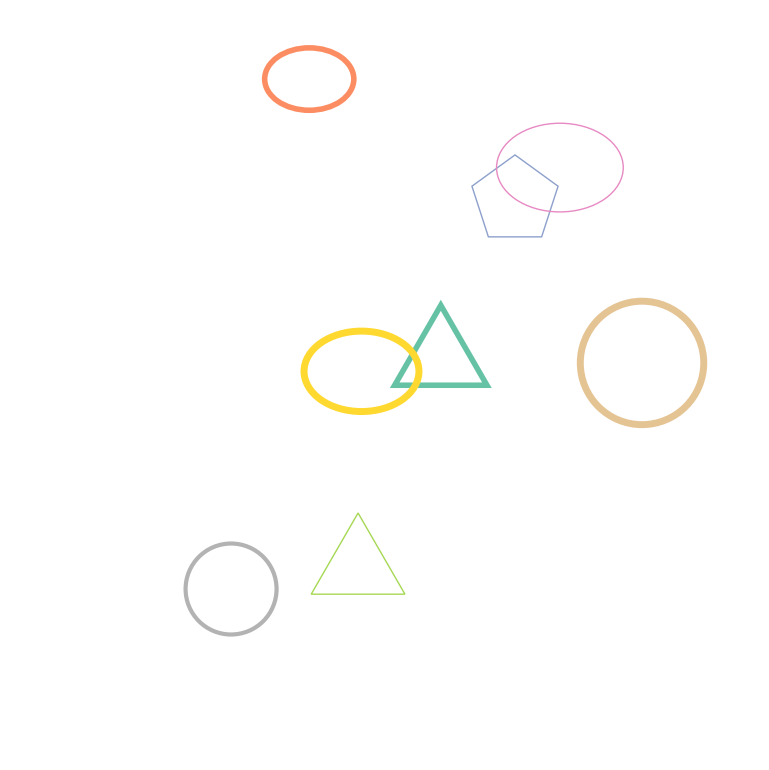[{"shape": "triangle", "thickness": 2, "radius": 0.35, "center": [0.572, 0.534]}, {"shape": "oval", "thickness": 2, "radius": 0.29, "center": [0.402, 0.897]}, {"shape": "pentagon", "thickness": 0.5, "radius": 0.29, "center": [0.669, 0.74]}, {"shape": "oval", "thickness": 0.5, "radius": 0.41, "center": [0.727, 0.782]}, {"shape": "triangle", "thickness": 0.5, "radius": 0.35, "center": [0.465, 0.263]}, {"shape": "oval", "thickness": 2.5, "radius": 0.37, "center": [0.469, 0.518]}, {"shape": "circle", "thickness": 2.5, "radius": 0.4, "center": [0.834, 0.529]}, {"shape": "circle", "thickness": 1.5, "radius": 0.3, "center": [0.3, 0.235]}]